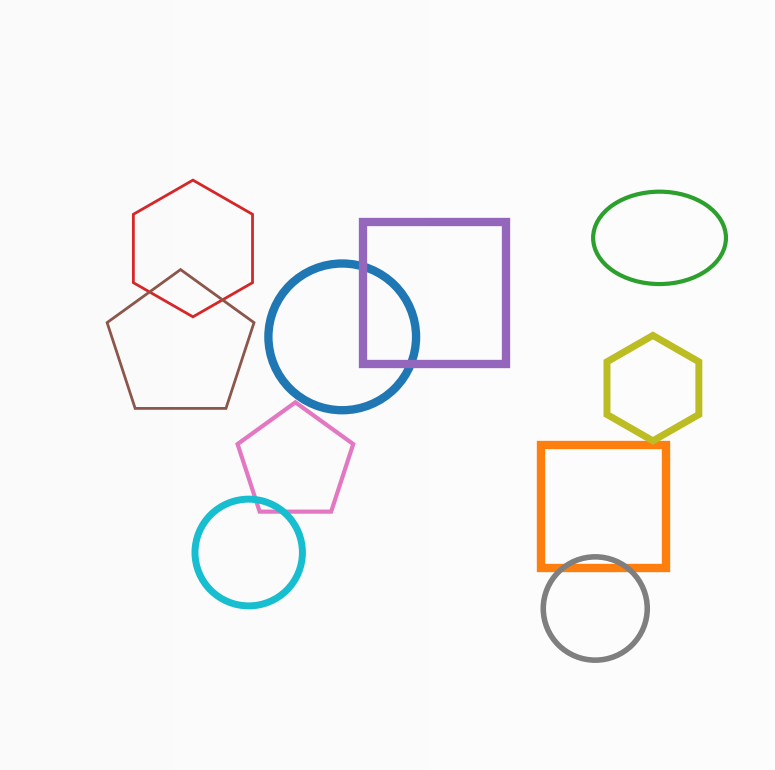[{"shape": "circle", "thickness": 3, "radius": 0.48, "center": [0.442, 0.563]}, {"shape": "square", "thickness": 3, "radius": 0.4, "center": [0.778, 0.342]}, {"shape": "oval", "thickness": 1.5, "radius": 0.43, "center": [0.851, 0.691]}, {"shape": "hexagon", "thickness": 1, "radius": 0.44, "center": [0.249, 0.677]}, {"shape": "square", "thickness": 3, "radius": 0.46, "center": [0.56, 0.62]}, {"shape": "pentagon", "thickness": 1, "radius": 0.5, "center": [0.233, 0.55]}, {"shape": "pentagon", "thickness": 1.5, "radius": 0.39, "center": [0.381, 0.399]}, {"shape": "circle", "thickness": 2, "radius": 0.34, "center": [0.768, 0.21]}, {"shape": "hexagon", "thickness": 2.5, "radius": 0.34, "center": [0.842, 0.496]}, {"shape": "circle", "thickness": 2.5, "radius": 0.35, "center": [0.321, 0.282]}]